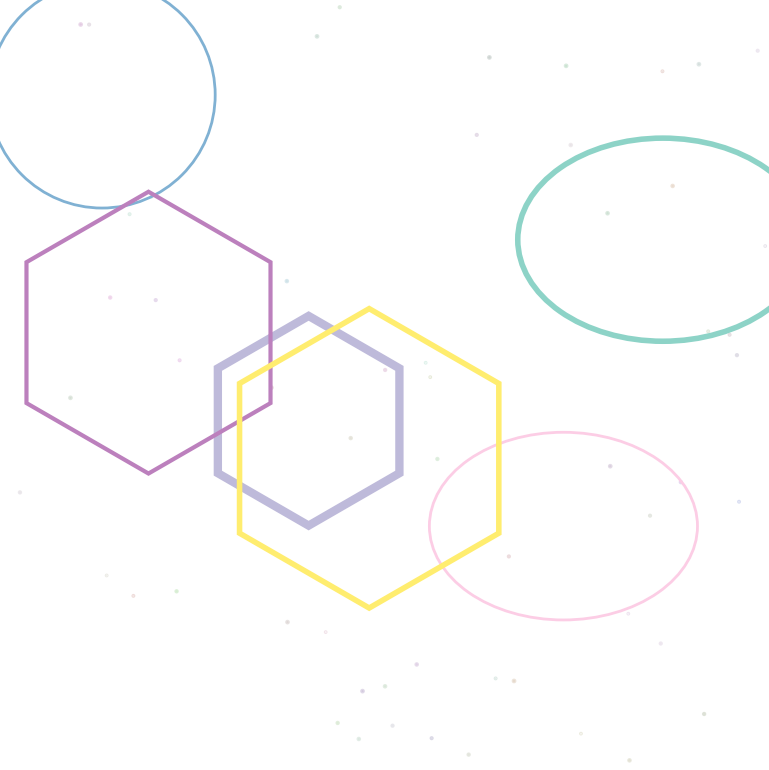[{"shape": "oval", "thickness": 2, "radius": 0.94, "center": [0.861, 0.689]}, {"shape": "hexagon", "thickness": 3, "radius": 0.68, "center": [0.401, 0.454]}, {"shape": "circle", "thickness": 1, "radius": 0.74, "center": [0.132, 0.877]}, {"shape": "oval", "thickness": 1, "radius": 0.87, "center": [0.732, 0.317]}, {"shape": "hexagon", "thickness": 1.5, "radius": 0.91, "center": [0.193, 0.568]}, {"shape": "hexagon", "thickness": 2, "radius": 0.97, "center": [0.479, 0.405]}]